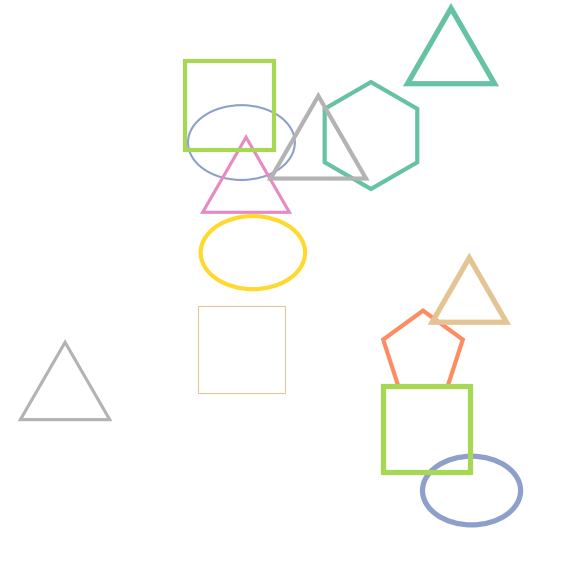[{"shape": "triangle", "thickness": 2.5, "radius": 0.44, "center": [0.781, 0.898]}, {"shape": "hexagon", "thickness": 2, "radius": 0.46, "center": [0.642, 0.764]}, {"shape": "pentagon", "thickness": 2, "radius": 0.36, "center": [0.732, 0.389]}, {"shape": "oval", "thickness": 2.5, "radius": 0.42, "center": [0.817, 0.15]}, {"shape": "oval", "thickness": 1, "radius": 0.46, "center": [0.418, 0.752]}, {"shape": "triangle", "thickness": 1.5, "radius": 0.43, "center": [0.426, 0.675]}, {"shape": "square", "thickness": 2, "radius": 0.38, "center": [0.398, 0.817]}, {"shape": "square", "thickness": 2.5, "radius": 0.37, "center": [0.739, 0.256]}, {"shape": "oval", "thickness": 2, "radius": 0.45, "center": [0.438, 0.562]}, {"shape": "triangle", "thickness": 2.5, "radius": 0.37, "center": [0.813, 0.478]}, {"shape": "square", "thickness": 0.5, "radius": 0.38, "center": [0.419, 0.395]}, {"shape": "triangle", "thickness": 1.5, "radius": 0.45, "center": [0.113, 0.317]}, {"shape": "triangle", "thickness": 2, "radius": 0.48, "center": [0.551, 0.738]}]